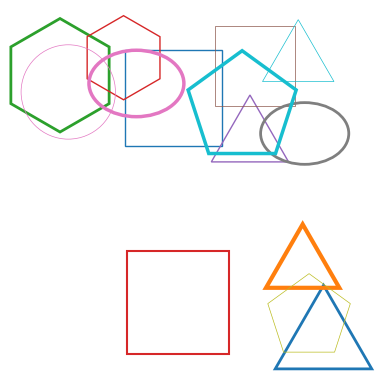[{"shape": "square", "thickness": 1, "radius": 0.63, "center": [0.451, 0.745]}, {"shape": "triangle", "thickness": 2, "radius": 0.72, "center": [0.84, 0.114]}, {"shape": "triangle", "thickness": 3, "radius": 0.55, "center": [0.786, 0.307]}, {"shape": "hexagon", "thickness": 2, "radius": 0.74, "center": [0.156, 0.805]}, {"shape": "square", "thickness": 1.5, "radius": 0.67, "center": [0.463, 0.215]}, {"shape": "hexagon", "thickness": 1, "radius": 0.55, "center": [0.321, 0.85]}, {"shape": "triangle", "thickness": 1, "radius": 0.58, "center": [0.649, 0.637]}, {"shape": "square", "thickness": 0.5, "radius": 0.52, "center": [0.662, 0.828]}, {"shape": "oval", "thickness": 2.5, "radius": 0.62, "center": [0.354, 0.783]}, {"shape": "circle", "thickness": 0.5, "radius": 0.61, "center": [0.177, 0.761]}, {"shape": "oval", "thickness": 2, "radius": 0.57, "center": [0.791, 0.653]}, {"shape": "pentagon", "thickness": 0.5, "radius": 0.56, "center": [0.803, 0.177]}, {"shape": "pentagon", "thickness": 2.5, "radius": 0.74, "center": [0.629, 0.721]}, {"shape": "triangle", "thickness": 0.5, "radius": 0.54, "center": [0.775, 0.842]}]